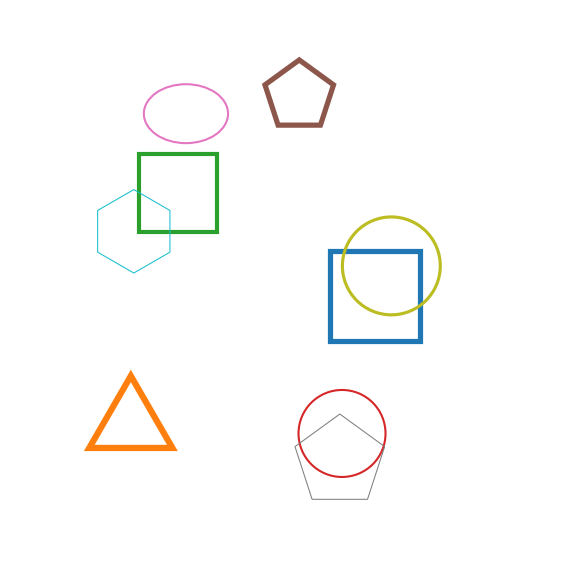[{"shape": "square", "thickness": 2.5, "radius": 0.39, "center": [0.65, 0.487]}, {"shape": "triangle", "thickness": 3, "radius": 0.42, "center": [0.227, 0.265]}, {"shape": "square", "thickness": 2, "radius": 0.34, "center": [0.308, 0.665]}, {"shape": "circle", "thickness": 1, "radius": 0.38, "center": [0.592, 0.249]}, {"shape": "pentagon", "thickness": 2.5, "radius": 0.31, "center": [0.518, 0.833]}, {"shape": "oval", "thickness": 1, "radius": 0.36, "center": [0.322, 0.802]}, {"shape": "pentagon", "thickness": 0.5, "radius": 0.41, "center": [0.588, 0.201]}, {"shape": "circle", "thickness": 1.5, "radius": 0.42, "center": [0.678, 0.539]}, {"shape": "hexagon", "thickness": 0.5, "radius": 0.36, "center": [0.232, 0.599]}]